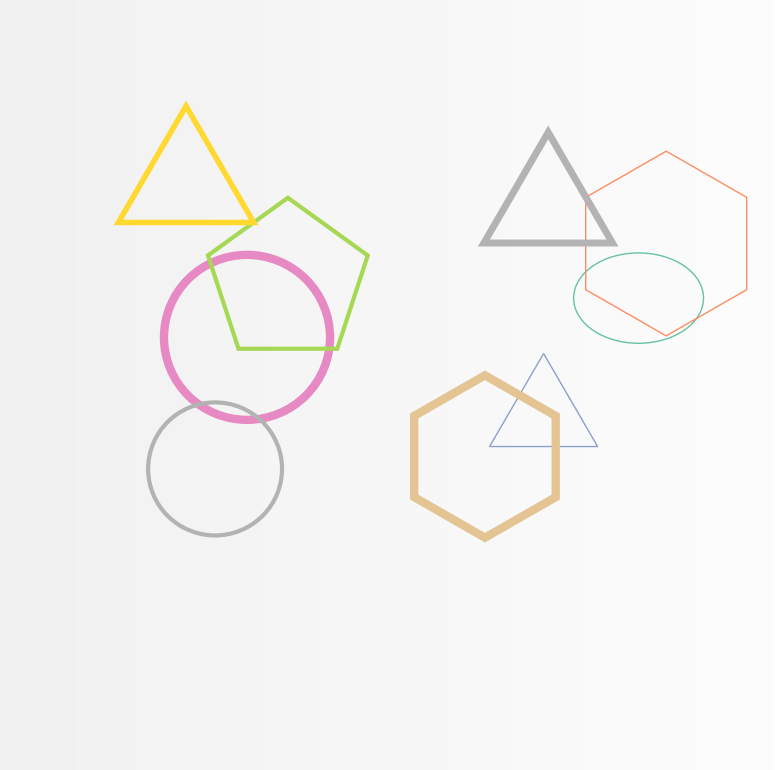[{"shape": "oval", "thickness": 0.5, "radius": 0.42, "center": [0.824, 0.613]}, {"shape": "hexagon", "thickness": 0.5, "radius": 0.6, "center": [0.86, 0.684]}, {"shape": "triangle", "thickness": 0.5, "radius": 0.4, "center": [0.701, 0.46]}, {"shape": "circle", "thickness": 3, "radius": 0.54, "center": [0.319, 0.562]}, {"shape": "pentagon", "thickness": 1.5, "radius": 0.54, "center": [0.371, 0.635]}, {"shape": "triangle", "thickness": 2, "radius": 0.5, "center": [0.24, 0.761]}, {"shape": "hexagon", "thickness": 3, "radius": 0.53, "center": [0.626, 0.407]}, {"shape": "circle", "thickness": 1.5, "radius": 0.43, "center": [0.278, 0.391]}, {"shape": "triangle", "thickness": 2.5, "radius": 0.48, "center": [0.707, 0.732]}]